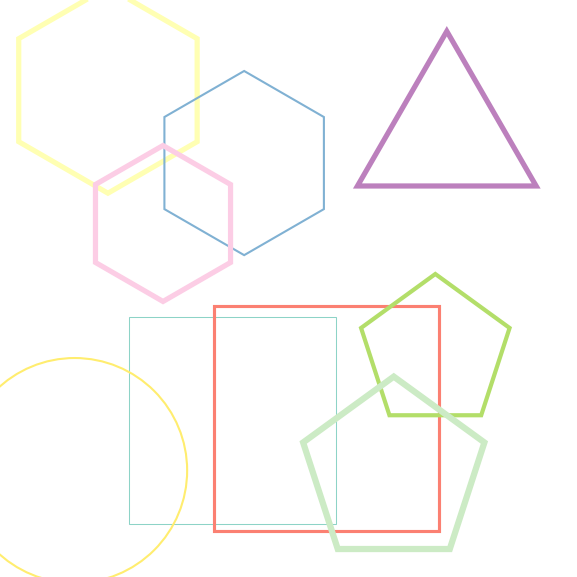[{"shape": "square", "thickness": 0.5, "radius": 0.9, "center": [0.403, 0.271]}, {"shape": "hexagon", "thickness": 2.5, "radius": 0.89, "center": [0.187, 0.843]}, {"shape": "square", "thickness": 1.5, "radius": 0.97, "center": [0.566, 0.274]}, {"shape": "hexagon", "thickness": 1, "radius": 0.8, "center": [0.423, 0.717]}, {"shape": "pentagon", "thickness": 2, "radius": 0.68, "center": [0.754, 0.389]}, {"shape": "hexagon", "thickness": 2.5, "radius": 0.68, "center": [0.282, 0.612]}, {"shape": "triangle", "thickness": 2.5, "radius": 0.89, "center": [0.774, 0.766]}, {"shape": "pentagon", "thickness": 3, "radius": 0.83, "center": [0.682, 0.182]}, {"shape": "circle", "thickness": 1, "radius": 0.97, "center": [0.129, 0.184]}]